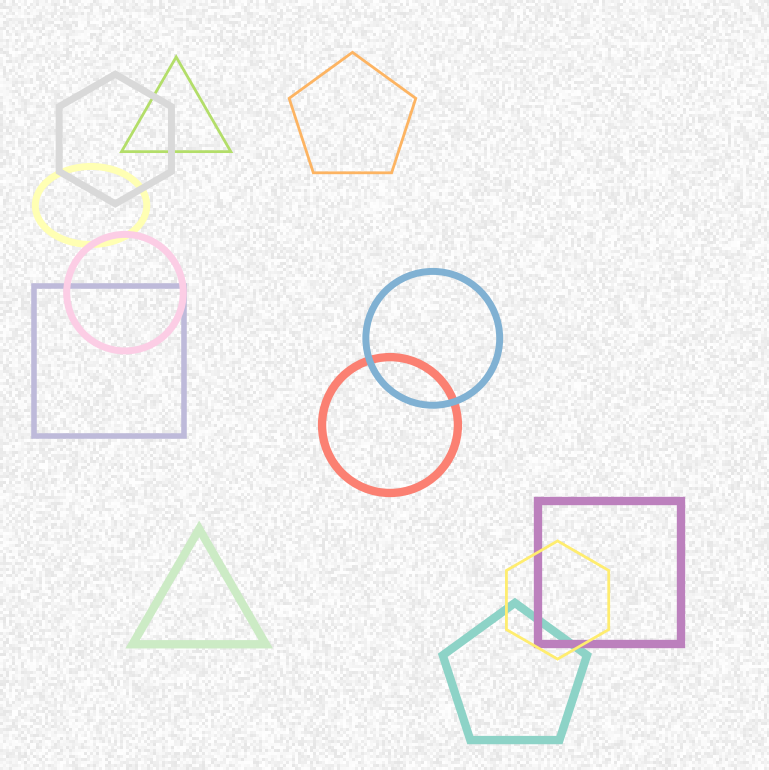[{"shape": "pentagon", "thickness": 3, "radius": 0.49, "center": [0.669, 0.119]}, {"shape": "oval", "thickness": 2.5, "radius": 0.36, "center": [0.118, 0.733]}, {"shape": "square", "thickness": 2, "radius": 0.49, "center": [0.142, 0.532]}, {"shape": "circle", "thickness": 3, "radius": 0.44, "center": [0.506, 0.448]}, {"shape": "circle", "thickness": 2.5, "radius": 0.43, "center": [0.562, 0.561]}, {"shape": "pentagon", "thickness": 1, "radius": 0.43, "center": [0.458, 0.846]}, {"shape": "triangle", "thickness": 1, "radius": 0.41, "center": [0.229, 0.844]}, {"shape": "circle", "thickness": 2.5, "radius": 0.38, "center": [0.162, 0.62]}, {"shape": "hexagon", "thickness": 2.5, "radius": 0.42, "center": [0.15, 0.819]}, {"shape": "square", "thickness": 3, "radius": 0.46, "center": [0.791, 0.256]}, {"shape": "triangle", "thickness": 3, "radius": 0.5, "center": [0.259, 0.213]}, {"shape": "hexagon", "thickness": 1, "radius": 0.38, "center": [0.724, 0.221]}]